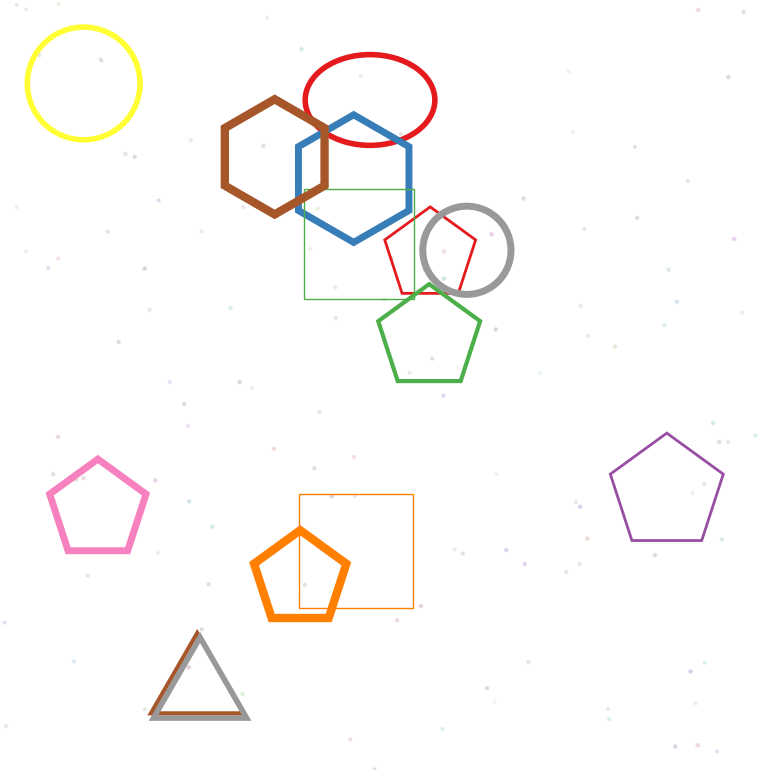[{"shape": "oval", "thickness": 2, "radius": 0.42, "center": [0.481, 0.87]}, {"shape": "pentagon", "thickness": 1, "radius": 0.31, "center": [0.559, 0.669]}, {"shape": "hexagon", "thickness": 2.5, "radius": 0.41, "center": [0.459, 0.768]}, {"shape": "pentagon", "thickness": 1.5, "radius": 0.35, "center": [0.557, 0.561]}, {"shape": "square", "thickness": 0.5, "radius": 0.36, "center": [0.467, 0.683]}, {"shape": "pentagon", "thickness": 1, "radius": 0.39, "center": [0.866, 0.36]}, {"shape": "square", "thickness": 0.5, "radius": 0.37, "center": [0.462, 0.285]}, {"shape": "pentagon", "thickness": 3, "radius": 0.32, "center": [0.39, 0.248]}, {"shape": "circle", "thickness": 2, "radius": 0.37, "center": [0.109, 0.892]}, {"shape": "hexagon", "thickness": 3, "radius": 0.37, "center": [0.357, 0.796]}, {"shape": "triangle", "thickness": 1.5, "radius": 0.35, "center": [0.256, 0.108]}, {"shape": "pentagon", "thickness": 2.5, "radius": 0.33, "center": [0.127, 0.338]}, {"shape": "triangle", "thickness": 2, "radius": 0.35, "center": [0.26, 0.102]}, {"shape": "circle", "thickness": 2.5, "radius": 0.29, "center": [0.606, 0.675]}]